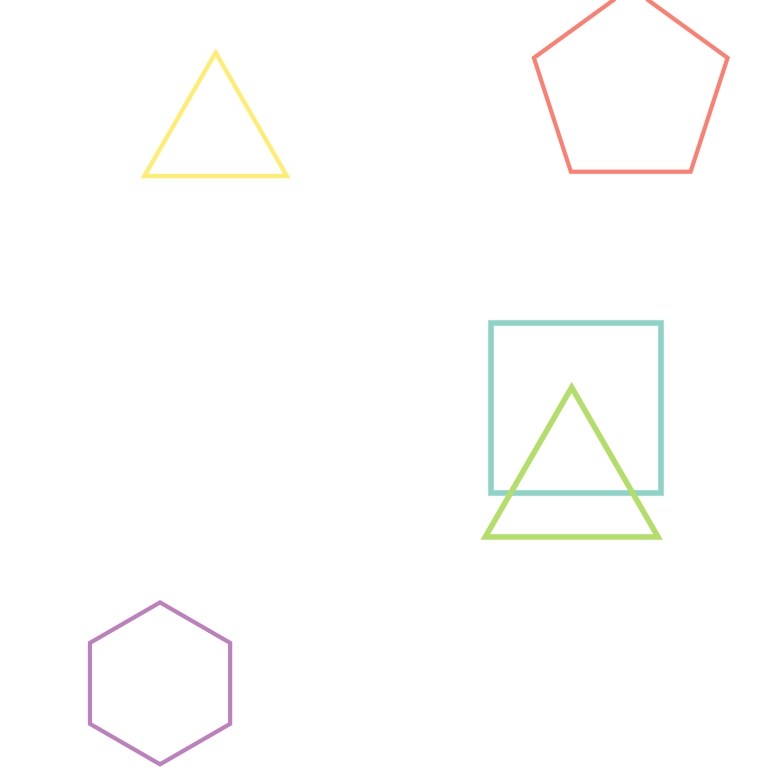[{"shape": "square", "thickness": 2, "radius": 0.55, "center": [0.748, 0.47]}, {"shape": "pentagon", "thickness": 1.5, "radius": 0.66, "center": [0.819, 0.884]}, {"shape": "triangle", "thickness": 2, "radius": 0.65, "center": [0.742, 0.367]}, {"shape": "hexagon", "thickness": 1.5, "radius": 0.53, "center": [0.208, 0.113]}, {"shape": "triangle", "thickness": 1.5, "radius": 0.53, "center": [0.28, 0.825]}]